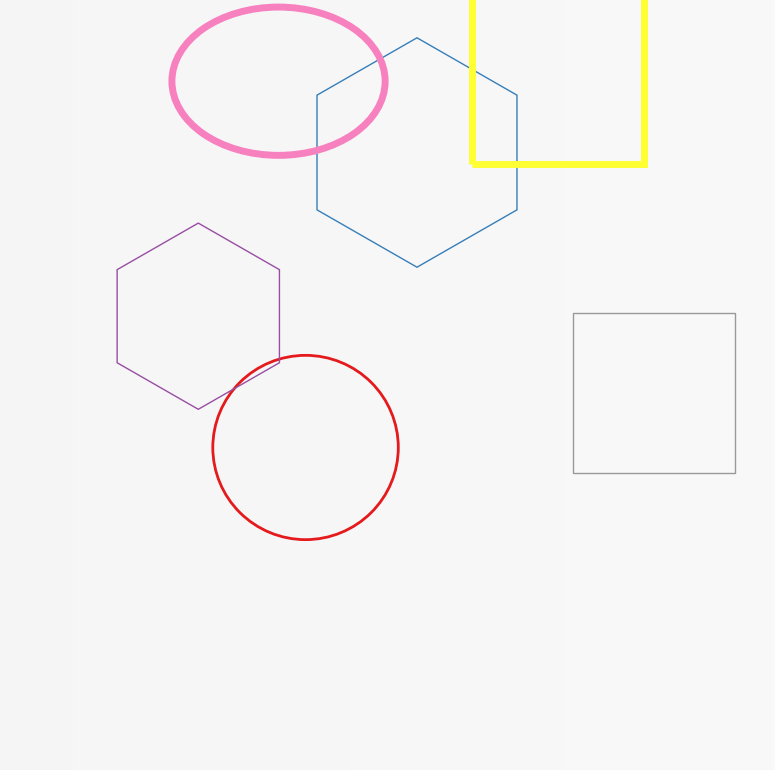[{"shape": "circle", "thickness": 1, "radius": 0.6, "center": [0.394, 0.419]}, {"shape": "hexagon", "thickness": 0.5, "radius": 0.74, "center": [0.538, 0.802]}, {"shape": "hexagon", "thickness": 0.5, "radius": 0.6, "center": [0.256, 0.589]}, {"shape": "square", "thickness": 2.5, "radius": 0.55, "center": [0.72, 0.897]}, {"shape": "oval", "thickness": 2.5, "radius": 0.69, "center": [0.359, 0.895]}, {"shape": "square", "thickness": 0.5, "radius": 0.52, "center": [0.844, 0.489]}]